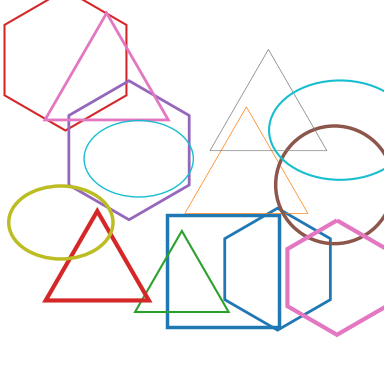[{"shape": "square", "thickness": 2.5, "radius": 0.73, "center": [0.58, 0.296]}, {"shape": "hexagon", "thickness": 2, "radius": 0.79, "center": [0.721, 0.301]}, {"shape": "triangle", "thickness": 0.5, "radius": 0.92, "center": [0.64, 0.538]}, {"shape": "triangle", "thickness": 1.5, "radius": 0.7, "center": [0.472, 0.26]}, {"shape": "triangle", "thickness": 3, "radius": 0.77, "center": [0.253, 0.297]}, {"shape": "hexagon", "thickness": 1.5, "radius": 0.91, "center": [0.17, 0.844]}, {"shape": "hexagon", "thickness": 2, "radius": 0.9, "center": [0.335, 0.61]}, {"shape": "circle", "thickness": 2.5, "radius": 0.76, "center": [0.869, 0.52]}, {"shape": "hexagon", "thickness": 3, "radius": 0.74, "center": [0.875, 0.279]}, {"shape": "triangle", "thickness": 2, "radius": 0.93, "center": [0.277, 0.781]}, {"shape": "triangle", "thickness": 0.5, "radius": 0.88, "center": [0.697, 0.696]}, {"shape": "oval", "thickness": 2.5, "radius": 0.68, "center": [0.158, 0.422]}, {"shape": "oval", "thickness": 1.5, "radius": 0.92, "center": [0.883, 0.662]}, {"shape": "oval", "thickness": 1, "radius": 0.71, "center": [0.36, 0.588]}]